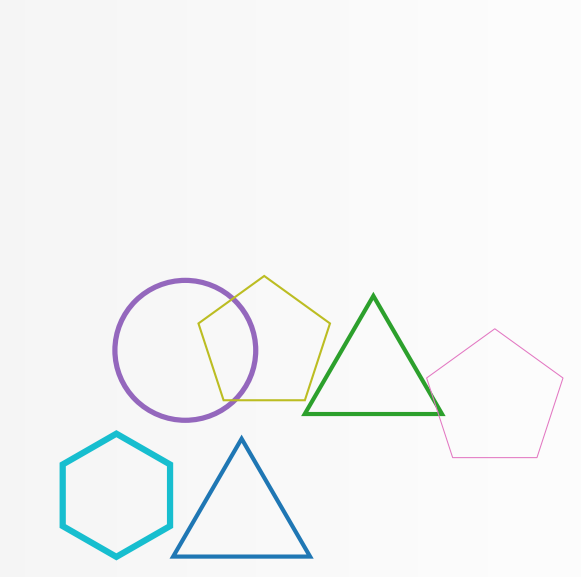[{"shape": "triangle", "thickness": 2, "radius": 0.68, "center": [0.416, 0.103]}, {"shape": "triangle", "thickness": 2, "radius": 0.68, "center": [0.642, 0.35]}, {"shape": "circle", "thickness": 2.5, "radius": 0.61, "center": [0.319, 0.393]}, {"shape": "pentagon", "thickness": 0.5, "radius": 0.62, "center": [0.851, 0.306]}, {"shape": "pentagon", "thickness": 1, "radius": 0.59, "center": [0.455, 0.402]}, {"shape": "hexagon", "thickness": 3, "radius": 0.53, "center": [0.2, 0.142]}]